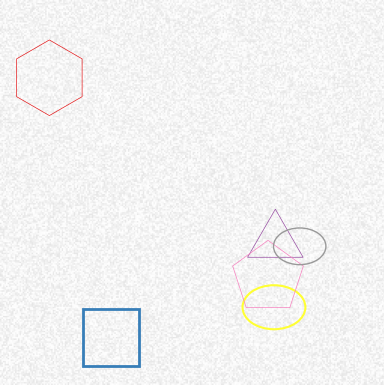[{"shape": "hexagon", "thickness": 0.5, "radius": 0.49, "center": [0.128, 0.798]}, {"shape": "square", "thickness": 2, "radius": 0.36, "center": [0.288, 0.123]}, {"shape": "triangle", "thickness": 0.5, "radius": 0.42, "center": [0.715, 0.373]}, {"shape": "oval", "thickness": 1.5, "radius": 0.41, "center": [0.712, 0.202]}, {"shape": "pentagon", "thickness": 0.5, "radius": 0.48, "center": [0.696, 0.279]}, {"shape": "oval", "thickness": 1, "radius": 0.34, "center": [0.778, 0.36]}]